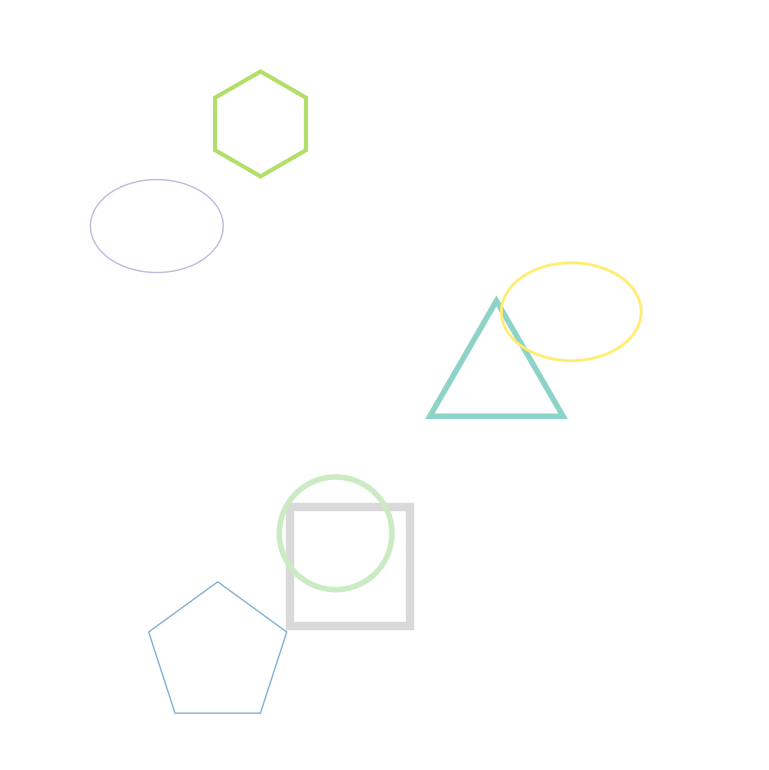[{"shape": "triangle", "thickness": 2, "radius": 0.5, "center": [0.645, 0.509]}, {"shape": "oval", "thickness": 0.5, "radius": 0.43, "center": [0.204, 0.706]}, {"shape": "pentagon", "thickness": 0.5, "radius": 0.47, "center": [0.283, 0.15]}, {"shape": "hexagon", "thickness": 1.5, "radius": 0.34, "center": [0.338, 0.839]}, {"shape": "square", "thickness": 3, "radius": 0.39, "center": [0.455, 0.264]}, {"shape": "circle", "thickness": 2, "radius": 0.37, "center": [0.436, 0.307]}, {"shape": "oval", "thickness": 1, "radius": 0.45, "center": [0.742, 0.595]}]